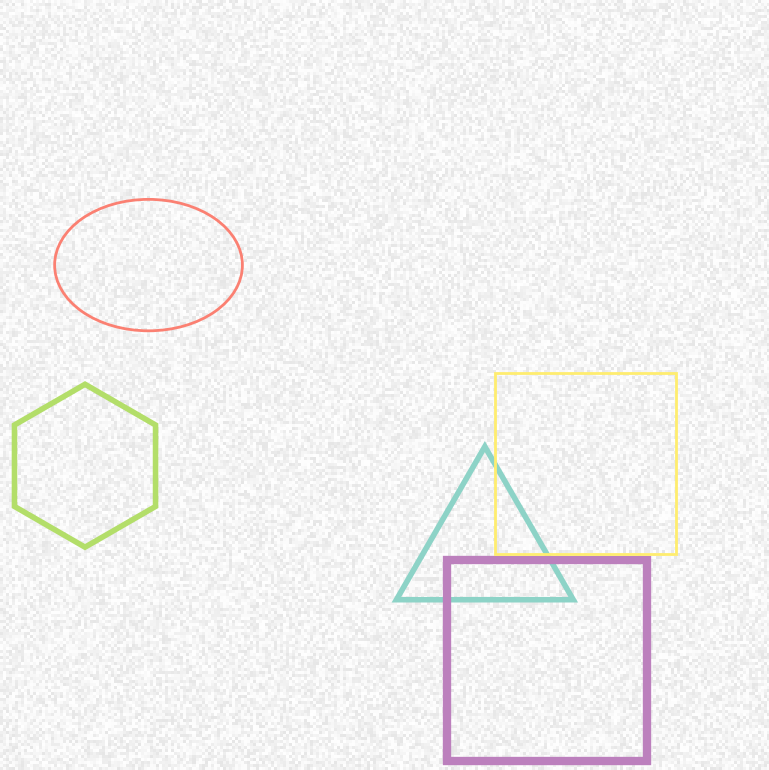[{"shape": "triangle", "thickness": 2, "radius": 0.66, "center": [0.63, 0.287]}, {"shape": "oval", "thickness": 1, "radius": 0.61, "center": [0.193, 0.656]}, {"shape": "hexagon", "thickness": 2, "radius": 0.53, "center": [0.11, 0.395]}, {"shape": "square", "thickness": 3, "radius": 0.65, "center": [0.71, 0.143]}, {"shape": "square", "thickness": 1, "radius": 0.59, "center": [0.76, 0.398]}]